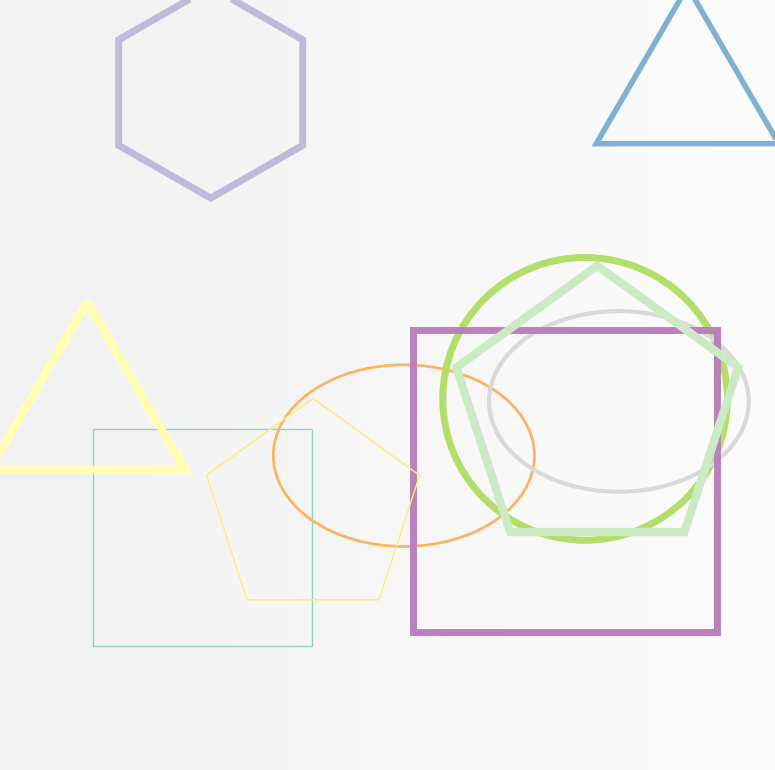[{"shape": "square", "thickness": 0.5, "radius": 0.71, "center": [0.261, 0.302]}, {"shape": "triangle", "thickness": 3, "radius": 0.73, "center": [0.113, 0.463]}, {"shape": "hexagon", "thickness": 2.5, "radius": 0.69, "center": [0.272, 0.88]}, {"shape": "triangle", "thickness": 2, "radius": 0.68, "center": [0.887, 0.881]}, {"shape": "oval", "thickness": 1, "radius": 0.84, "center": [0.521, 0.408]}, {"shape": "circle", "thickness": 2.5, "radius": 0.92, "center": [0.755, 0.482]}, {"shape": "oval", "thickness": 1.5, "radius": 0.84, "center": [0.799, 0.479]}, {"shape": "square", "thickness": 2.5, "radius": 0.98, "center": [0.729, 0.375]}, {"shape": "pentagon", "thickness": 3, "radius": 0.96, "center": [0.771, 0.464]}, {"shape": "pentagon", "thickness": 0.5, "radius": 0.72, "center": [0.404, 0.338]}]